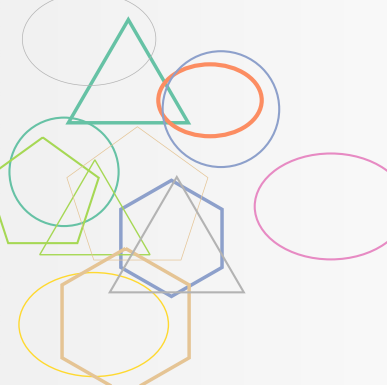[{"shape": "circle", "thickness": 1.5, "radius": 0.7, "center": [0.165, 0.554]}, {"shape": "triangle", "thickness": 2.5, "radius": 0.89, "center": [0.331, 0.77]}, {"shape": "oval", "thickness": 3, "radius": 0.67, "center": [0.542, 0.74]}, {"shape": "circle", "thickness": 1.5, "radius": 0.75, "center": [0.57, 0.717]}, {"shape": "hexagon", "thickness": 2.5, "radius": 0.75, "center": [0.442, 0.381]}, {"shape": "oval", "thickness": 1.5, "radius": 0.98, "center": [0.854, 0.464]}, {"shape": "pentagon", "thickness": 1.5, "radius": 0.76, "center": [0.11, 0.491]}, {"shape": "triangle", "thickness": 1, "radius": 0.82, "center": [0.245, 0.421]}, {"shape": "oval", "thickness": 1, "radius": 0.96, "center": [0.242, 0.157]}, {"shape": "pentagon", "thickness": 0.5, "radius": 0.96, "center": [0.355, 0.479]}, {"shape": "hexagon", "thickness": 2.5, "radius": 0.95, "center": [0.324, 0.165]}, {"shape": "oval", "thickness": 0.5, "radius": 0.86, "center": [0.23, 0.898]}, {"shape": "triangle", "thickness": 1.5, "radius": 1.0, "center": [0.456, 0.341]}]